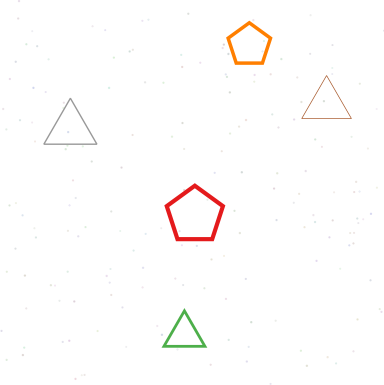[{"shape": "pentagon", "thickness": 3, "radius": 0.38, "center": [0.506, 0.441]}, {"shape": "triangle", "thickness": 2, "radius": 0.31, "center": [0.479, 0.131]}, {"shape": "pentagon", "thickness": 2.5, "radius": 0.29, "center": [0.648, 0.883]}, {"shape": "triangle", "thickness": 0.5, "radius": 0.37, "center": [0.848, 0.729]}, {"shape": "triangle", "thickness": 1, "radius": 0.4, "center": [0.183, 0.665]}]